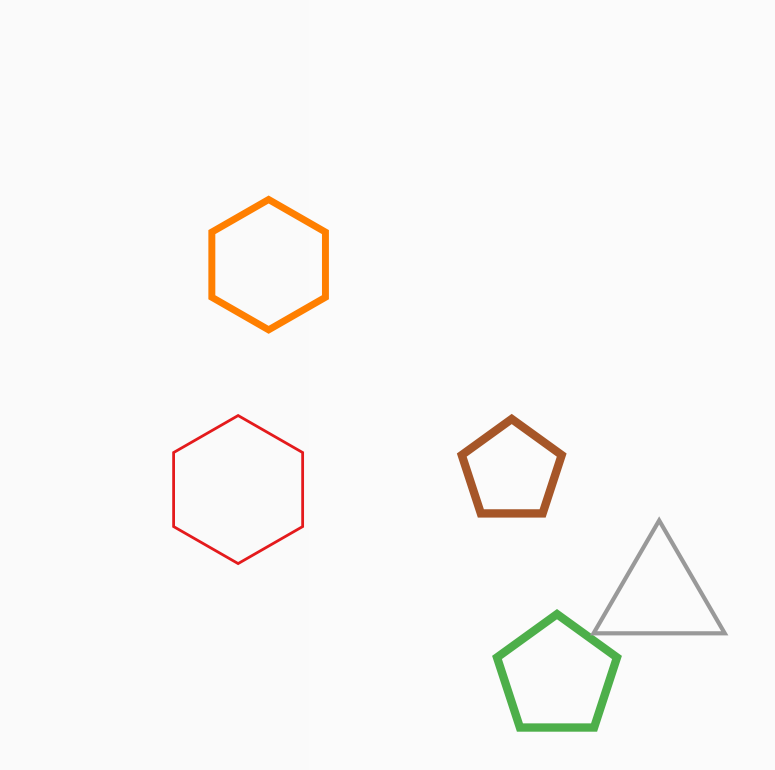[{"shape": "hexagon", "thickness": 1, "radius": 0.48, "center": [0.307, 0.364]}, {"shape": "pentagon", "thickness": 3, "radius": 0.41, "center": [0.719, 0.121]}, {"shape": "hexagon", "thickness": 2.5, "radius": 0.42, "center": [0.347, 0.656]}, {"shape": "pentagon", "thickness": 3, "radius": 0.34, "center": [0.66, 0.388]}, {"shape": "triangle", "thickness": 1.5, "radius": 0.49, "center": [0.851, 0.226]}]